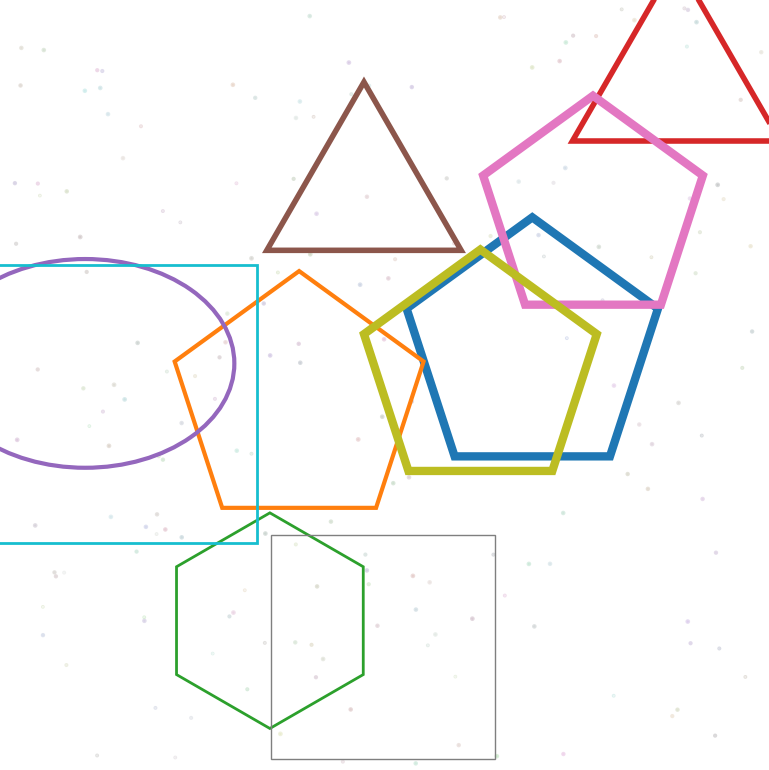[{"shape": "pentagon", "thickness": 3, "radius": 0.86, "center": [0.691, 0.546]}, {"shape": "pentagon", "thickness": 1.5, "radius": 0.85, "center": [0.388, 0.478]}, {"shape": "hexagon", "thickness": 1, "radius": 0.7, "center": [0.351, 0.194]}, {"shape": "triangle", "thickness": 2, "radius": 0.78, "center": [0.878, 0.895]}, {"shape": "oval", "thickness": 1.5, "radius": 0.97, "center": [0.111, 0.528]}, {"shape": "triangle", "thickness": 2, "radius": 0.73, "center": [0.473, 0.748]}, {"shape": "pentagon", "thickness": 3, "radius": 0.75, "center": [0.77, 0.726]}, {"shape": "square", "thickness": 0.5, "radius": 0.73, "center": [0.497, 0.16]}, {"shape": "pentagon", "thickness": 3, "radius": 0.79, "center": [0.624, 0.517]}, {"shape": "square", "thickness": 1, "radius": 0.9, "center": [0.153, 0.475]}]